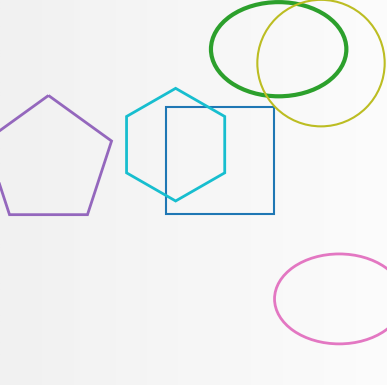[{"shape": "square", "thickness": 1.5, "radius": 0.69, "center": [0.568, 0.583]}, {"shape": "oval", "thickness": 3, "radius": 0.87, "center": [0.719, 0.872]}, {"shape": "pentagon", "thickness": 2, "radius": 0.86, "center": [0.125, 0.581]}, {"shape": "oval", "thickness": 2, "radius": 0.83, "center": [0.875, 0.224]}, {"shape": "circle", "thickness": 1.5, "radius": 0.82, "center": [0.828, 0.836]}, {"shape": "hexagon", "thickness": 2, "radius": 0.73, "center": [0.453, 0.624]}]